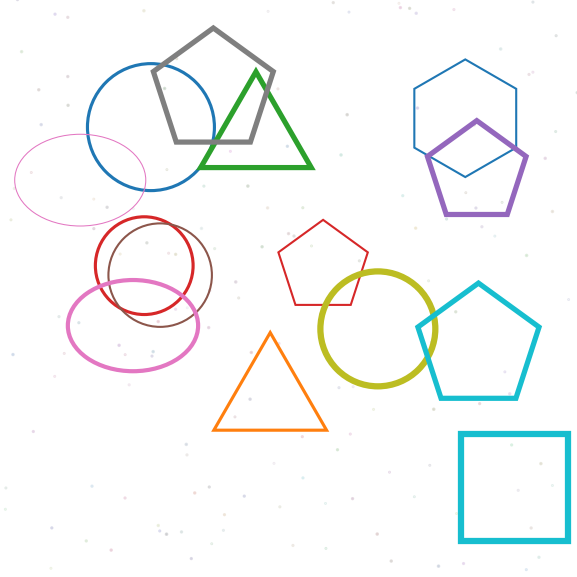[{"shape": "circle", "thickness": 1.5, "radius": 0.55, "center": [0.261, 0.779]}, {"shape": "hexagon", "thickness": 1, "radius": 0.51, "center": [0.806, 0.794]}, {"shape": "triangle", "thickness": 1.5, "radius": 0.56, "center": [0.468, 0.311]}, {"shape": "triangle", "thickness": 2.5, "radius": 0.55, "center": [0.443, 0.764]}, {"shape": "circle", "thickness": 1.5, "radius": 0.42, "center": [0.25, 0.539]}, {"shape": "pentagon", "thickness": 1, "radius": 0.41, "center": [0.559, 0.537]}, {"shape": "pentagon", "thickness": 2.5, "radius": 0.45, "center": [0.826, 0.7]}, {"shape": "circle", "thickness": 1, "radius": 0.45, "center": [0.277, 0.523]}, {"shape": "oval", "thickness": 2, "radius": 0.56, "center": [0.23, 0.435]}, {"shape": "oval", "thickness": 0.5, "radius": 0.57, "center": [0.139, 0.687]}, {"shape": "pentagon", "thickness": 2.5, "radius": 0.55, "center": [0.369, 0.841]}, {"shape": "circle", "thickness": 3, "radius": 0.5, "center": [0.654, 0.43]}, {"shape": "square", "thickness": 3, "radius": 0.47, "center": [0.891, 0.155]}, {"shape": "pentagon", "thickness": 2.5, "radius": 0.55, "center": [0.829, 0.399]}]